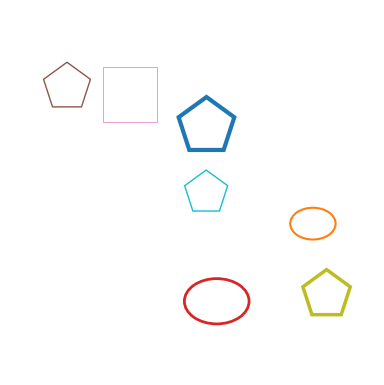[{"shape": "pentagon", "thickness": 3, "radius": 0.38, "center": [0.536, 0.672]}, {"shape": "oval", "thickness": 1.5, "radius": 0.29, "center": [0.813, 0.419]}, {"shape": "oval", "thickness": 2, "radius": 0.42, "center": [0.563, 0.218]}, {"shape": "pentagon", "thickness": 1, "radius": 0.32, "center": [0.174, 0.774]}, {"shape": "square", "thickness": 0.5, "radius": 0.35, "center": [0.337, 0.754]}, {"shape": "pentagon", "thickness": 2.5, "radius": 0.32, "center": [0.848, 0.235]}, {"shape": "pentagon", "thickness": 1, "radius": 0.29, "center": [0.535, 0.499]}]